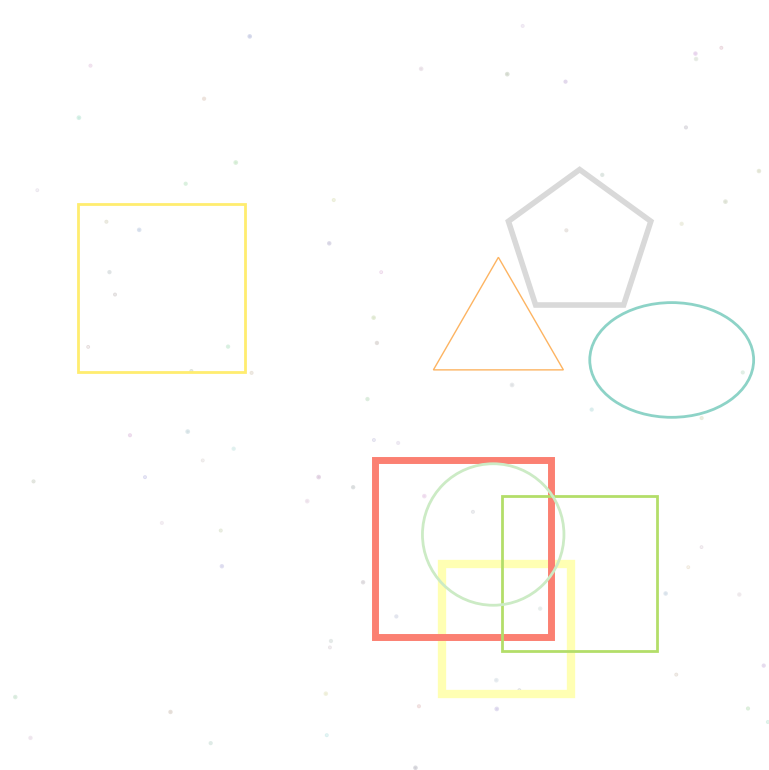[{"shape": "oval", "thickness": 1, "radius": 0.53, "center": [0.872, 0.533]}, {"shape": "square", "thickness": 3, "radius": 0.42, "center": [0.658, 0.183]}, {"shape": "square", "thickness": 2.5, "radius": 0.57, "center": [0.601, 0.288]}, {"shape": "triangle", "thickness": 0.5, "radius": 0.49, "center": [0.647, 0.568]}, {"shape": "square", "thickness": 1, "radius": 0.5, "center": [0.752, 0.255]}, {"shape": "pentagon", "thickness": 2, "radius": 0.49, "center": [0.753, 0.683]}, {"shape": "circle", "thickness": 1, "radius": 0.46, "center": [0.641, 0.306]}, {"shape": "square", "thickness": 1, "radius": 0.54, "center": [0.21, 0.626]}]